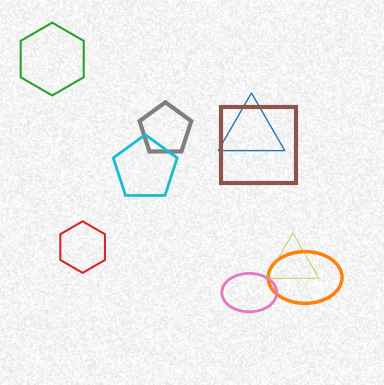[{"shape": "triangle", "thickness": 1, "radius": 0.5, "center": [0.653, 0.659]}, {"shape": "oval", "thickness": 2.5, "radius": 0.48, "center": [0.792, 0.279]}, {"shape": "hexagon", "thickness": 1.5, "radius": 0.47, "center": [0.136, 0.847]}, {"shape": "hexagon", "thickness": 1.5, "radius": 0.33, "center": [0.215, 0.358]}, {"shape": "square", "thickness": 3, "radius": 0.49, "center": [0.672, 0.623]}, {"shape": "oval", "thickness": 2, "radius": 0.36, "center": [0.647, 0.24]}, {"shape": "pentagon", "thickness": 3, "radius": 0.35, "center": [0.43, 0.664]}, {"shape": "triangle", "thickness": 0.5, "radius": 0.39, "center": [0.761, 0.317]}, {"shape": "pentagon", "thickness": 2, "radius": 0.44, "center": [0.377, 0.563]}]